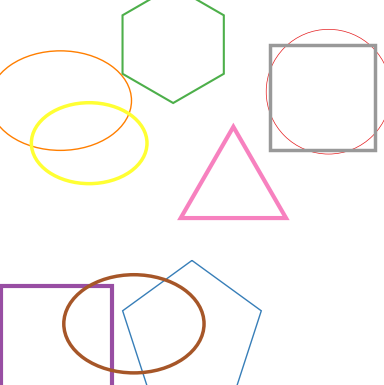[{"shape": "circle", "thickness": 0.5, "radius": 0.81, "center": [0.853, 0.762]}, {"shape": "pentagon", "thickness": 1, "radius": 0.95, "center": [0.499, 0.134]}, {"shape": "hexagon", "thickness": 1.5, "radius": 0.76, "center": [0.45, 0.884]}, {"shape": "square", "thickness": 3, "radius": 0.72, "center": [0.147, 0.112]}, {"shape": "oval", "thickness": 1, "radius": 0.92, "center": [0.157, 0.739]}, {"shape": "oval", "thickness": 2.5, "radius": 0.75, "center": [0.232, 0.628]}, {"shape": "oval", "thickness": 2.5, "radius": 0.91, "center": [0.348, 0.159]}, {"shape": "triangle", "thickness": 3, "radius": 0.79, "center": [0.606, 0.513]}, {"shape": "square", "thickness": 2.5, "radius": 0.68, "center": [0.838, 0.746]}]